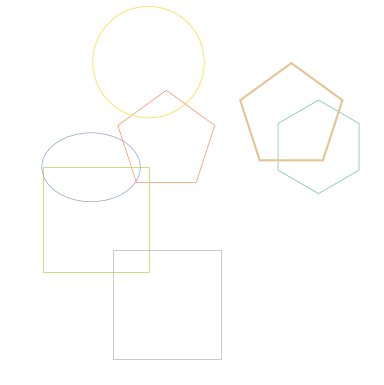[{"shape": "hexagon", "thickness": 0.5, "radius": 0.61, "center": [0.827, 0.619]}, {"shape": "pentagon", "thickness": 0.5, "radius": 0.66, "center": [0.432, 0.633]}, {"shape": "oval", "thickness": 0.5, "radius": 0.64, "center": [0.237, 0.565]}, {"shape": "square", "thickness": 0.5, "radius": 0.69, "center": [0.249, 0.43]}, {"shape": "circle", "thickness": 0.5, "radius": 0.72, "center": [0.386, 0.839]}, {"shape": "pentagon", "thickness": 1.5, "radius": 0.7, "center": [0.757, 0.697]}, {"shape": "square", "thickness": 0.5, "radius": 0.7, "center": [0.433, 0.209]}]